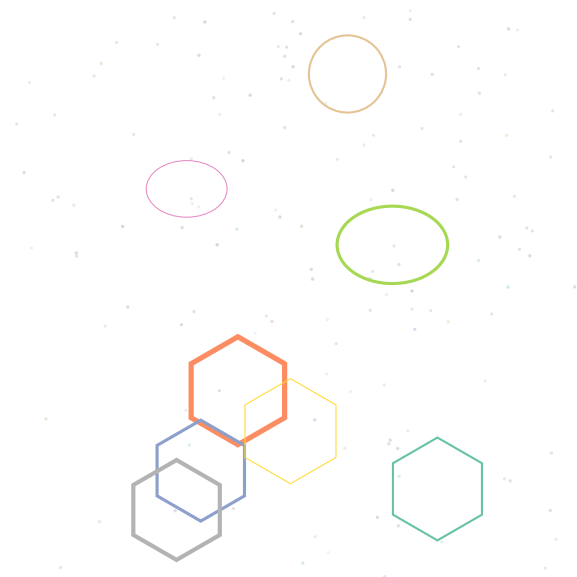[{"shape": "hexagon", "thickness": 1, "radius": 0.45, "center": [0.757, 0.152]}, {"shape": "hexagon", "thickness": 2.5, "radius": 0.47, "center": [0.412, 0.323]}, {"shape": "hexagon", "thickness": 1.5, "radius": 0.44, "center": [0.348, 0.184]}, {"shape": "oval", "thickness": 0.5, "radius": 0.35, "center": [0.323, 0.672]}, {"shape": "oval", "thickness": 1.5, "radius": 0.48, "center": [0.679, 0.575]}, {"shape": "hexagon", "thickness": 0.5, "radius": 0.45, "center": [0.503, 0.253]}, {"shape": "circle", "thickness": 1, "radius": 0.33, "center": [0.602, 0.871]}, {"shape": "hexagon", "thickness": 2, "radius": 0.43, "center": [0.306, 0.116]}]